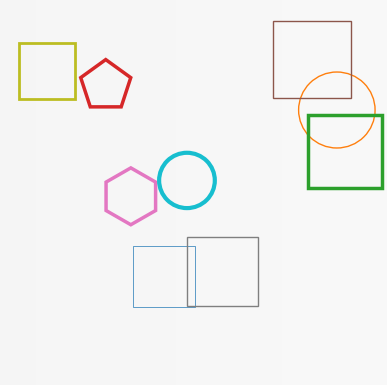[{"shape": "square", "thickness": 0.5, "radius": 0.4, "center": [0.422, 0.283]}, {"shape": "circle", "thickness": 1, "radius": 0.49, "center": [0.869, 0.714]}, {"shape": "square", "thickness": 2.5, "radius": 0.47, "center": [0.891, 0.608]}, {"shape": "pentagon", "thickness": 2.5, "radius": 0.34, "center": [0.273, 0.777]}, {"shape": "square", "thickness": 1, "radius": 0.5, "center": [0.806, 0.845]}, {"shape": "hexagon", "thickness": 2.5, "radius": 0.37, "center": [0.338, 0.49]}, {"shape": "square", "thickness": 1, "radius": 0.45, "center": [0.574, 0.295]}, {"shape": "square", "thickness": 2, "radius": 0.36, "center": [0.121, 0.816]}, {"shape": "circle", "thickness": 3, "radius": 0.36, "center": [0.482, 0.531]}]